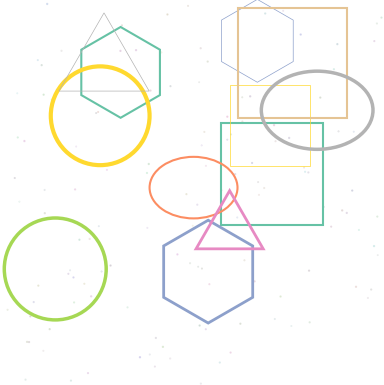[{"shape": "square", "thickness": 1.5, "radius": 0.66, "center": [0.706, 0.547]}, {"shape": "hexagon", "thickness": 1.5, "radius": 0.59, "center": [0.313, 0.812]}, {"shape": "oval", "thickness": 1.5, "radius": 0.57, "center": [0.503, 0.513]}, {"shape": "hexagon", "thickness": 0.5, "radius": 0.54, "center": [0.668, 0.894]}, {"shape": "hexagon", "thickness": 2, "radius": 0.67, "center": [0.541, 0.294]}, {"shape": "triangle", "thickness": 2, "radius": 0.5, "center": [0.596, 0.404]}, {"shape": "circle", "thickness": 2.5, "radius": 0.66, "center": [0.143, 0.301]}, {"shape": "square", "thickness": 0.5, "radius": 0.52, "center": [0.7, 0.674]}, {"shape": "circle", "thickness": 3, "radius": 0.64, "center": [0.26, 0.699]}, {"shape": "square", "thickness": 1.5, "radius": 0.71, "center": [0.76, 0.837]}, {"shape": "oval", "thickness": 2.5, "radius": 0.73, "center": [0.824, 0.714]}, {"shape": "triangle", "thickness": 0.5, "radius": 0.68, "center": [0.27, 0.831]}]